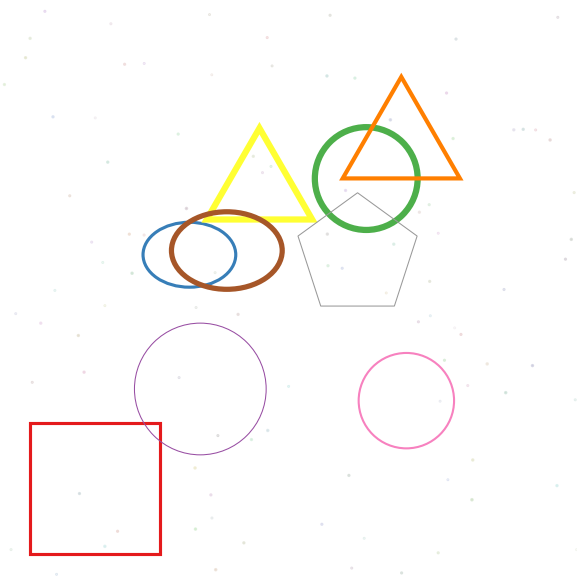[{"shape": "square", "thickness": 1.5, "radius": 0.56, "center": [0.165, 0.153]}, {"shape": "oval", "thickness": 1.5, "radius": 0.4, "center": [0.328, 0.558]}, {"shape": "circle", "thickness": 3, "radius": 0.44, "center": [0.634, 0.69]}, {"shape": "circle", "thickness": 0.5, "radius": 0.57, "center": [0.347, 0.326]}, {"shape": "triangle", "thickness": 2, "radius": 0.59, "center": [0.695, 0.749]}, {"shape": "triangle", "thickness": 3, "radius": 0.53, "center": [0.449, 0.672]}, {"shape": "oval", "thickness": 2.5, "radius": 0.48, "center": [0.393, 0.565]}, {"shape": "circle", "thickness": 1, "radius": 0.41, "center": [0.704, 0.305]}, {"shape": "pentagon", "thickness": 0.5, "radius": 0.54, "center": [0.619, 0.557]}]